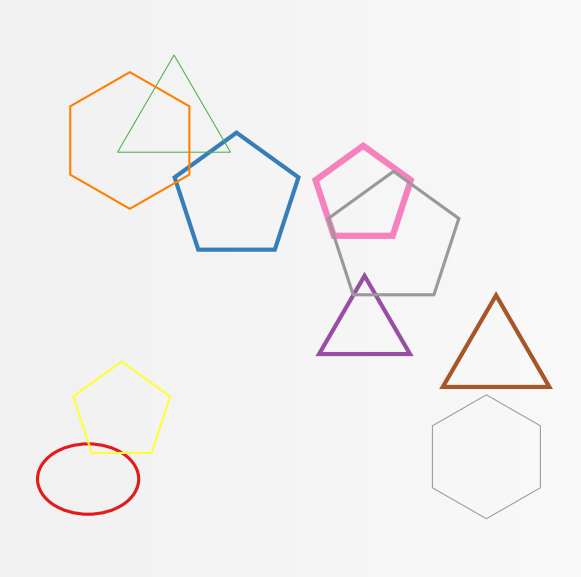[{"shape": "oval", "thickness": 1.5, "radius": 0.44, "center": [0.152, 0.17]}, {"shape": "pentagon", "thickness": 2, "radius": 0.56, "center": [0.407, 0.657]}, {"shape": "triangle", "thickness": 0.5, "radius": 0.56, "center": [0.299, 0.792]}, {"shape": "triangle", "thickness": 2, "radius": 0.45, "center": [0.627, 0.431]}, {"shape": "hexagon", "thickness": 1, "radius": 0.59, "center": [0.223, 0.756]}, {"shape": "pentagon", "thickness": 1, "radius": 0.44, "center": [0.209, 0.286]}, {"shape": "triangle", "thickness": 2, "radius": 0.53, "center": [0.853, 0.382]}, {"shape": "pentagon", "thickness": 3, "radius": 0.43, "center": [0.625, 0.661]}, {"shape": "hexagon", "thickness": 0.5, "radius": 0.54, "center": [0.837, 0.208]}, {"shape": "pentagon", "thickness": 1.5, "radius": 0.59, "center": [0.677, 0.584]}]